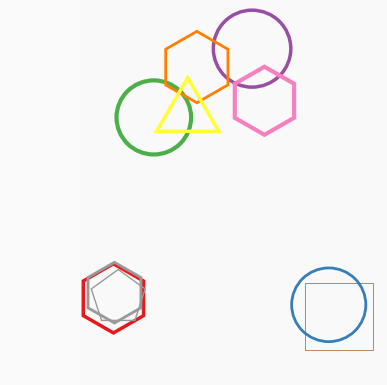[{"shape": "hexagon", "thickness": 2.5, "radius": 0.45, "center": [0.293, 0.225]}, {"shape": "circle", "thickness": 2, "radius": 0.48, "center": [0.848, 0.208]}, {"shape": "circle", "thickness": 3, "radius": 0.48, "center": [0.397, 0.695]}, {"shape": "circle", "thickness": 2.5, "radius": 0.5, "center": [0.651, 0.874]}, {"shape": "hexagon", "thickness": 2, "radius": 0.46, "center": [0.508, 0.826]}, {"shape": "triangle", "thickness": 2.5, "radius": 0.46, "center": [0.484, 0.705]}, {"shape": "square", "thickness": 0.5, "radius": 0.43, "center": [0.875, 0.179]}, {"shape": "hexagon", "thickness": 3, "radius": 0.44, "center": [0.682, 0.738]}, {"shape": "hexagon", "thickness": 2, "radius": 0.39, "center": [0.295, 0.24]}, {"shape": "pentagon", "thickness": 1, "radius": 0.37, "center": [0.305, 0.227]}]